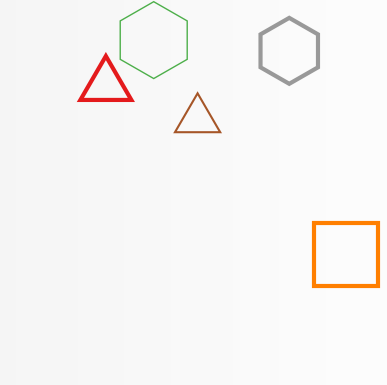[{"shape": "triangle", "thickness": 3, "radius": 0.38, "center": [0.273, 0.778]}, {"shape": "hexagon", "thickness": 1, "radius": 0.5, "center": [0.397, 0.896]}, {"shape": "square", "thickness": 3, "radius": 0.41, "center": [0.893, 0.339]}, {"shape": "triangle", "thickness": 1.5, "radius": 0.34, "center": [0.51, 0.69]}, {"shape": "hexagon", "thickness": 3, "radius": 0.43, "center": [0.746, 0.868]}]